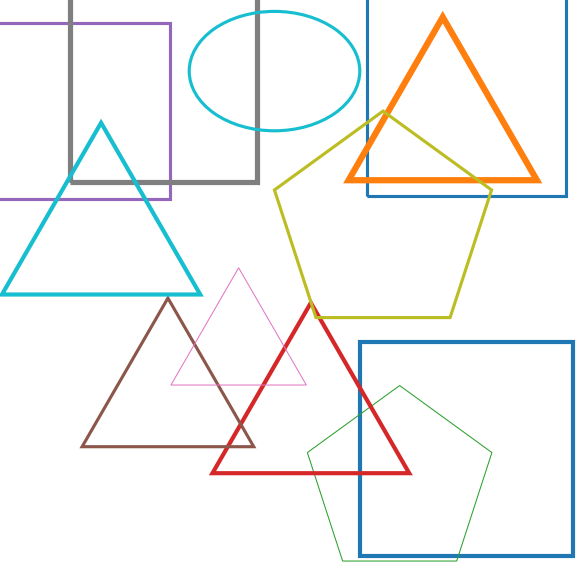[{"shape": "square", "thickness": 2, "radius": 0.92, "center": [0.808, 0.221]}, {"shape": "square", "thickness": 1.5, "radius": 0.86, "center": [0.808, 0.833]}, {"shape": "triangle", "thickness": 3, "radius": 0.94, "center": [0.767, 0.781]}, {"shape": "pentagon", "thickness": 0.5, "radius": 0.84, "center": [0.692, 0.164]}, {"shape": "triangle", "thickness": 2, "radius": 0.98, "center": [0.538, 0.278]}, {"shape": "square", "thickness": 1.5, "radius": 0.76, "center": [0.142, 0.807]}, {"shape": "triangle", "thickness": 1.5, "radius": 0.86, "center": [0.291, 0.311]}, {"shape": "triangle", "thickness": 0.5, "radius": 0.68, "center": [0.413, 0.4]}, {"shape": "square", "thickness": 2.5, "radius": 0.81, "center": [0.283, 0.845]}, {"shape": "pentagon", "thickness": 1.5, "radius": 0.99, "center": [0.663, 0.609]}, {"shape": "triangle", "thickness": 2, "radius": 0.99, "center": [0.175, 0.588]}, {"shape": "oval", "thickness": 1.5, "radius": 0.74, "center": [0.475, 0.876]}]